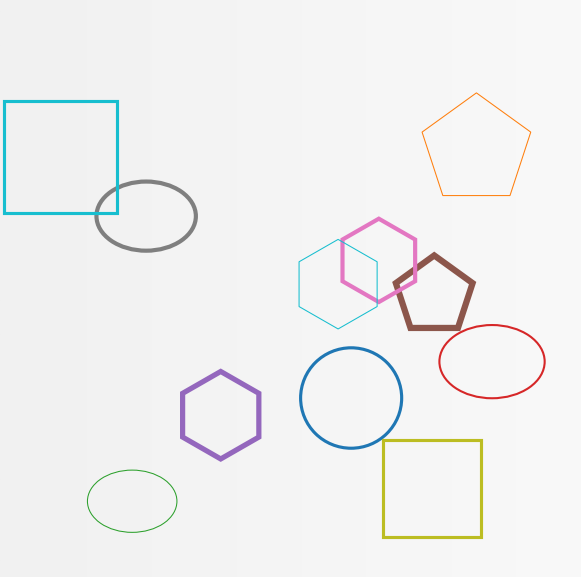[{"shape": "circle", "thickness": 1.5, "radius": 0.43, "center": [0.604, 0.31]}, {"shape": "pentagon", "thickness": 0.5, "radius": 0.49, "center": [0.82, 0.74]}, {"shape": "oval", "thickness": 0.5, "radius": 0.38, "center": [0.227, 0.131]}, {"shape": "oval", "thickness": 1, "radius": 0.45, "center": [0.847, 0.373]}, {"shape": "hexagon", "thickness": 2.5, "radius": 0.38, "center": [0.38, 0.28]}, {"shape": "pentagon", "thickness": 3, "radius": 0.35, "center": [0.747, 0.487]}, {"shape": "hexagon", "thickness": 2, "radius": 0.36, "center": [0.652, 0.548]}, {"shape": "oval", "thickness": 2, "radius": 0.43, "center": [0.251, 0.625]}, {"shape": "square", "thickness": 1.5, "radius": 0.42, "center": [0.744, 0.154]}, {"shape": "hexagon", "thickness": 0.5, "radius": 0.39, "center": [0.582, 0.507]}, {"shape": "square", "thickness": 1.5, "radius": 0.48, "center": [0.104, 0.727]}]